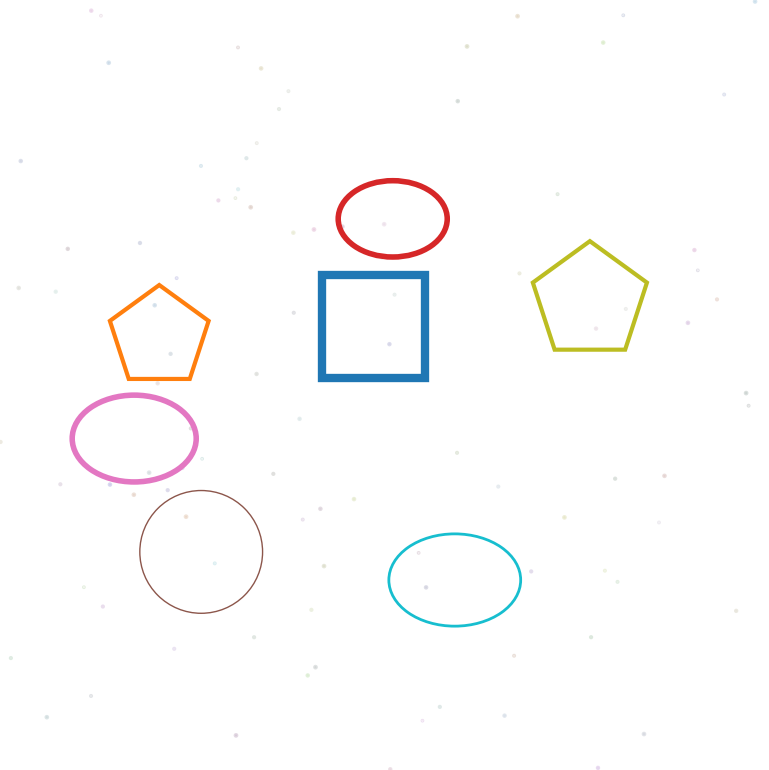[{"shape": "square", "thickness": 3, "radius": 0.34, "center": [0.485, 0.576]}, {"shape": "pentagon", "thickness": 1.5, "radius": 0.34, "center": [0.207, 0.562]}, {"shape": "oval", "thickness": 2, "radius": 0.35, "center": [0.51, 0.716]}, {"shape": "circle", "thickness": 0.5, "radius": 0.4, "center": [0.261, 0.283]}, {"shape": "oval", "thickness": 2, "radius": 0.4, "center": [0.174, 0.43]}, {"shape": "pentagon", "thickness": 1.5, "radius": 0.39, "center": [0.766, 0.609]}, {"shape": "oval", "thickness": 1, "radius": 0.43, "center": [0.591, 0.247]}]